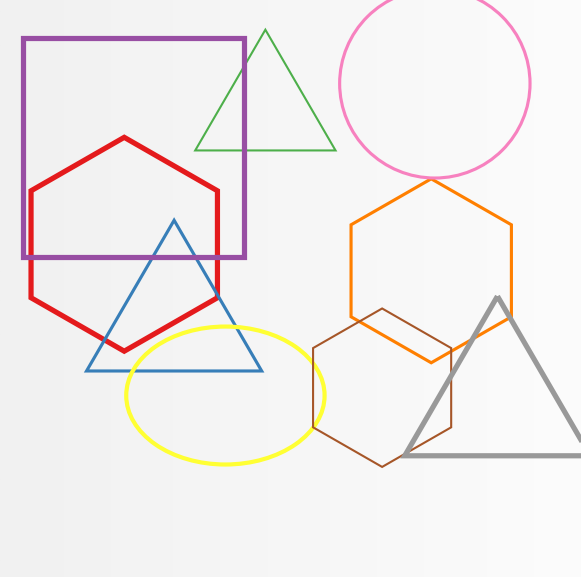[{"shape": "hexagon", "thickness": 2.5, "radius": 0.93, "center": [0.214, 0.576]}, {"shape": "triangle", "thickness": 1.5, "radius": 0.87, "center": [0.3, 0.444]}, {"shape": "triangle", "thickness": 1, "radius": 0.7, "center": [0.457, 0.808]}, {"shape": "square", "thickness": 2.5, "radius": 0.95, "center": [0.23, 0.744]}, {"shape": "hexagon", "thickness": 1.5, "radius": 0.8, "center": [0.742, 0.53]}, {"shape": "oval", "thickness": 2, "radius": 0.85, "center": [0.388, 0.314]}, {"shape": "hexagon", "thickness": 1, "radius": 0.69, "center": [0.657, 0.328]}, {"shape": "circle", "thickness": 1.5, "radius": 0.82, "center": [0.748, 0.855]}, {"shape": "triangle", "thickness": 2.5, "radius": 0.92, "center": [0.856, 0.302]}]